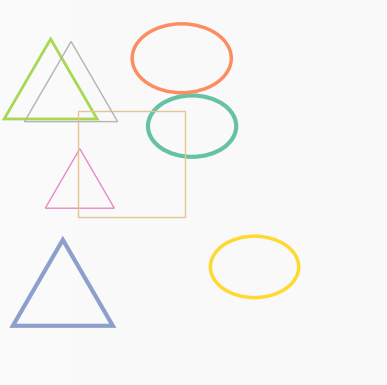[{"shape": "oval", "thickness": 3, "radius": 0.57, "center": [0.496, 0.672]}, {"shape": "oval", "thickness": 2.5, "radius": 0.64, "center": [0.469, 0.849]}, {"shape": "triangle", "thickness": 3, "radius": 0.74, "center": [0.162, 0.228]}, {"shape": "triangle", "thickness": 1, "radius": 0.52, "center": [0.206, 0.511]}, {"shape": "triangle", "thickness": 2, "radius": 0.69, "center": [0.131, 0.76]}, {"shape": "oval", "thickness": 2.5, "radius": 0.57, "center": [0.657, 0.307]}, {"shape": "square", "thickness": 1, "radius": 0.69, "center": [0.339, 0.574]}, {"shape": "triangle", "thickness": 1, "radius": 0.69, "center": [0.183, 0.754]}]